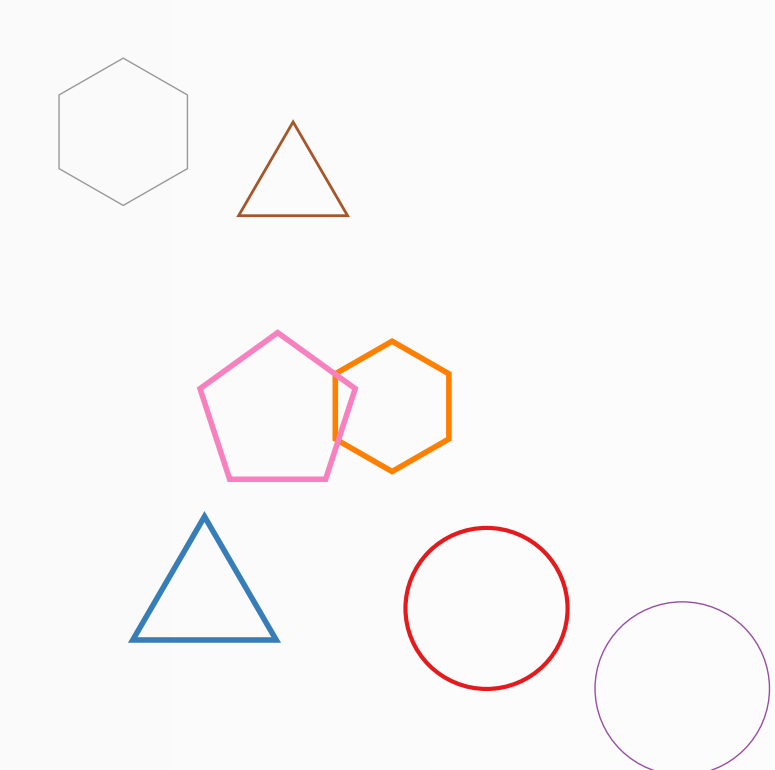[{"shape": "circle", "thickness": 1.5, "radius": 0.52, "center": [0.628, 0.21]}, {"shape": "triangle", "thickness": 2, "radius": 0.53, "center": [0.264, 0.222]}, {"shape": "circle", "thickness": 0.5, "radius": 0.56, "center": [0.88, 0.106]}, {"shape": "hexagon", "thickness": 2, "radius": 0.42, "center": [0.506, 0.472]}, {"shape": "triangle", "thickness": 1, "radius": 0.41, "center": [0.378, 0.76]}, {"shape": "pentagon", "thickness": 2, "radius": 0.53, "center": [0.358, 0.463]}, {"shape": "hexagon", "thickness": 0.5, "radius": 0.48, "center": [0.159, 0.829]}]